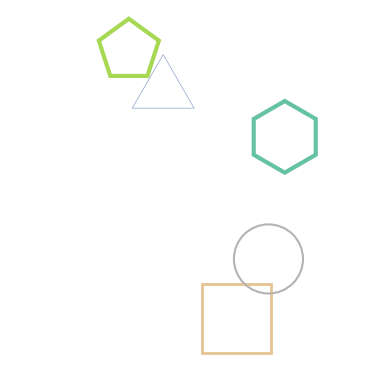[{"shape": "hexagon", "thickness": 3, "radius": 0.46, "center": [0.74, 0.645]}, {"shape": "triangle", "thickness": 0.5, "radius": 0.46, "center": [0.424, 0.765]}, {"shape": "pentagon", "thickness": 3, "radius": 0.41, "center": [0.335, 0.869]}, {"shape": "square", "thickness": 2, "radius": 0.45, "center": [0.614, 0.172]}, {"shape": "circle", "thickness": 1.5, "radius": 0.45, "center": [0.697, 0.327]}]